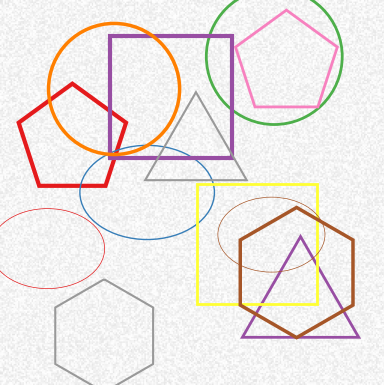[{"shape": "pentagon", "thickness": 3, "radius": 0.73, "center": [0.188, 0.636]}, {"shape": "oval", "thickness": 0.5, "radius": 0.74, "center": [0.123, 0.354]}, {"shape": "oval", "thickness": 1, "radius": 0.87, "center": [0.382, 0.5]}, {"shape": "circle", "thickness": 2, "radius": 0.88, "center": [0.712, 0.853]}, {"shape": "triangle", "thickness": 2, "radius": 0.87, "center": [0.781, 0.211]}, {"shape": "square", "thickness": 3, "radius": 0.8, "center": [0.445, 0.748]}, {"shape": "circle", "thickness": 2.5, "radius": 0.85, "center": [0.296, 0.769]}, {"shape": "square", "thickness": 2, "radius": 0.78, "center": [0.667, 0.366]}, {"shape": "oval", "thickness": 0.5, "radius": 0.7, "center": [0.705, 0.391]}, {"shape": "hexagon", "thickness": 2.5, "radius": 0.85, "center": [0.77, 0.292]}, {"shape": "pentagon", "thickness": 2, "radius": 0.7, "center": [0.744, 0.835]}, {"shape": "hexagon", "thickness": 1.5, "radius": 0.73, "center": [0.271, 0.128]}, {"shape": "triangle", "thickness": 1.5, "radius": 0.76, "center": [0.509, 0.608]}]